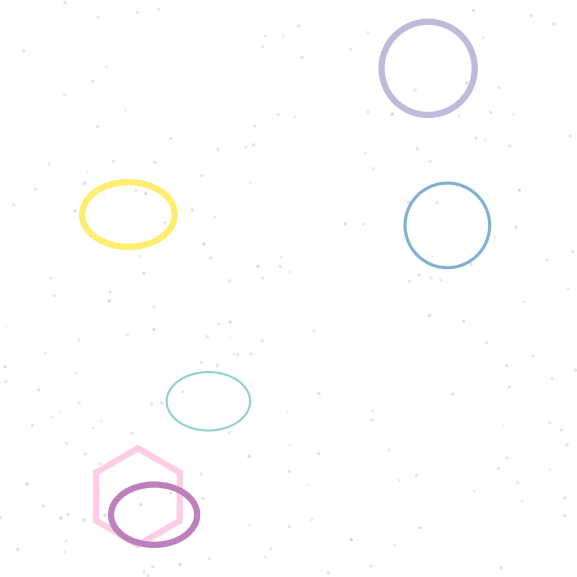[{"shape": "oval", "thickness": 1, "radius": 0.36, "center": [0.361, 0.304]}, {"shape": "circle", "thickness": 3, "radius": 0.4, "center": [0.741, 0.881]}, {"shape": "circle", "thickness": 1.5, "radius": 0.37, "center": [0.775, 0.609]}, {"shape": "hexagon", "thickness": 3, "radius": 0.42, "center": [0.239, 0.139]}, {"shape": "oval", "thickness": 3, "radius": 0.37, "center": [0.267, 0.108]}, {"shape": "oval", "thickness": 3, "radius": 0.4, "center": [0.222, 0.628]}]